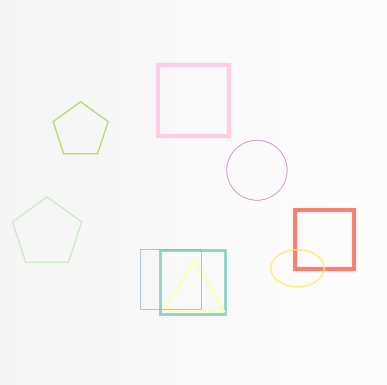[{"shape": "square", "thickness": 2, "radius": 0.42, "center": [0.497, 0.268]}, {"shape": "triangle", "thickness": 1.5, "radius": 0.45, "center": [0.501, 0.236]}, {"shape": "square", "thickness": 3, "radius": 0.38, "center": [0.839, 0.377]}, {"shape": "square", "thickness": 0.5, "radius": 0.39, "center": [0.441, 0.275]}, {"shape": "pentagon", "thickness": 1, "radius": 0.37, "center": [0.208, 0.661]}, {"shape": "square", "thickness": 3, "radius": 0.46, "center": [0.499, 0.738]}, {"shape": "circle", "thickness": 0.5, "radius": 0.39, "center": [0.663, 0.558]}, {"shape": "pentagon", "thickness": 1, "radius": 0.47, "center": [0.121, 0.395]}, {"shape": "oval", "thickness": 1, "radius": 0.34, "center": [0.768, 0.303]}]